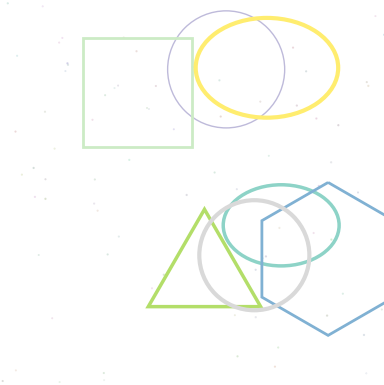[{"shape": "oval", "thickness": 2.5, "radius": 0.75, "center": [0.73, 0.415]}, {"shape": "circle", "thickness": 1, "radius": 0.76, "center": [0.587, 0.82]}, {"shape": "hexagon", "thickness": 2, "radius": 0.99, "center": [0.852, 0.328]}, {"shape": "triangle", "thickness": 2.5, "radius": 0.84, "center": [0.531, 0.288]}, {"shape": "circle", "thickness": 3, "radius": 0.71, "center": [0.661, 0.337]}, {"shape": "square", "thickness": 2, "radius": 0.71, "center": [0.356, 0.76]}, {"shape": "oval", "thickness": 3, "radius": 0.93, "center": [0.693, 0.824]}]